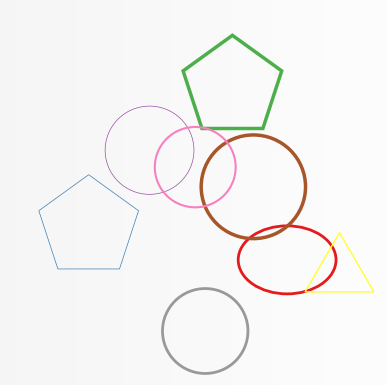[{"shape": "oval", "thickness": 2, "radius": 0.63, "center": [0.741, 0.325]}, {"shape": "pentagon", "thickness": 0.5, "radius": 0.68, "center": [0.229, 0.411]}, {"shape": "pentagon", "thickness": 2.5, "radius": 0.67, "center": [0.6, 0.774]}, {"shape": "circle", "thickness": 0.5, "radius": 0.57, "center": [0.386, 0.61]}, {"shape": "triangle", "thickness": 1, "radius": 0.51, "center": [0.876, 0.293]}, {"shape": "circle", "thickness": 2.5, "radius": 0.67, "center": [0.654, 0.515]}, {"shape": "circle", "thickness": 1.5, "radius": 0.52, "center": [0.504, 0.566]}, {"shape": "circle", "thickness": 2, "radius": 0.55, "center": [0.53, 0.14]}]